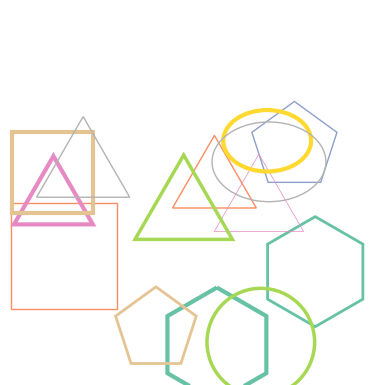[{"shape": "hexagon", "thickness": 3, "radius": 0.74, "center": [0.563, 0.105]}, {"shape": "hexagon", "thickness": 2, "radius": 0.71, "center": [0.819, 0.294]}, {"shape": "square", "thickness": 1, "radius": 0.69, "center": [0.167, 0.335]}, {"shape": "triangle", "thickness": 1, "radius": 0.63, "center": [0.557, 0.523]}, {"shape": "pentagon", "thickness": 1, "radius": 0.58, "center": [0.765, 0.62]}, {"shape": "triangle", "thickness": 0.5, "radius": 0.67, "center": [0.672, 0.466]}, {"shape": "triangle", "thickness": 3, "radius": 0.59, "center": [0.139, 0.476]}, {"shape": "circle", "thickness": 2.5, "radius": 0.7, "center": [0.677, 0.111]}, {"shape": "triangle", "thickness": 2.5, "radius": 0.73, "center": [0.477, 0.451]}, {"shape": "oval", "thickness": 3, "radius": 0.57, "center": [0.694, 0.634]}, {"shape": "square", "thickness": 3, "radius": 0.53, "center": [0.136, 0.551]}, {"shape": "pentagon", "thickness": 2, "radius": 0.55, "center": [0.405, 0.145]}, {"shape": "oval", "thickness": 1, "radius": 0.74, "center": [0.699, 0.58]}, {"shape": "triangle", "thickness": 1, "radius": 0.7, "center": [0.216, 0.558]}]